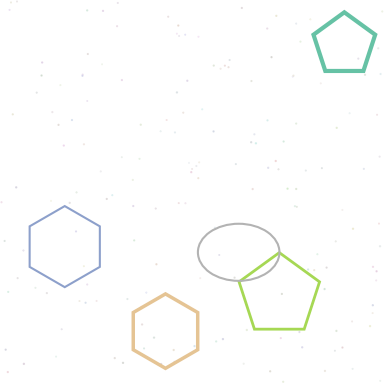[{"shape": "pentagon", "thickness": 3, "radius": 0.42, "center": [0.894, 0.884]}, {"shape": "hexagon", "thickness": 1.5, "radius": 0.53, "center": [0.168, 0.359]}, {"shape": "pentagon", "thickness": 2, "radius": 0.55, "center": [0.725, 0.234]}, {"shape": "hexagon", "thickness": 2.5, "radius": 0.48, "center": [0.43, 0.14]}, {"shape": "oval", "thickness": 1.5, "radius": 0.53, "center": [0.62, 0.345]}]